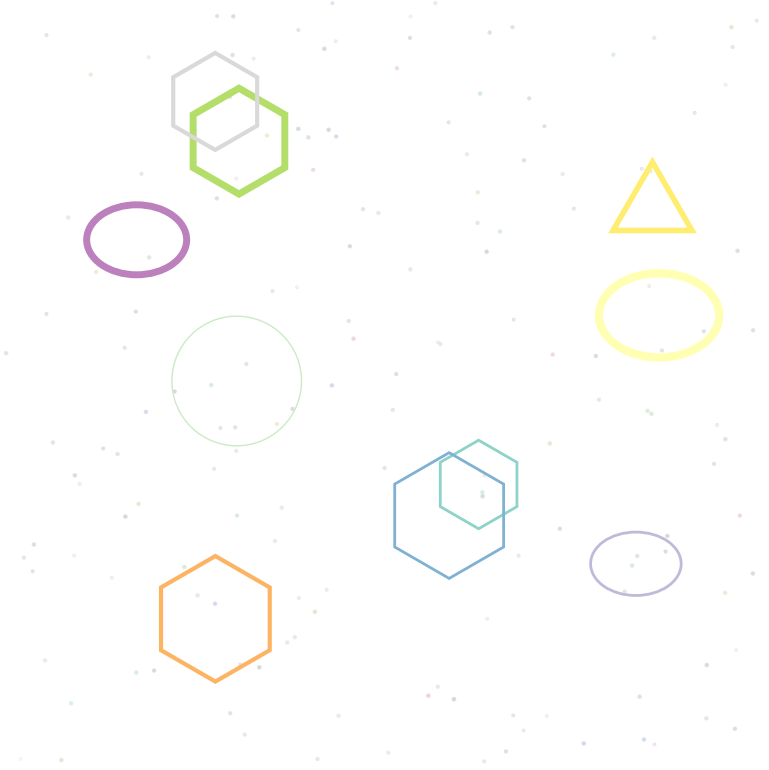[{"shape": "hexagon", "thickness": 1, "radius": 0.29, "center": [0.622, 0.371]}, {"shape": "oval", "thickness": 3, "radius": 0.39, "center": [0.856, 0.59]}, {"shape": "oval", "thickness": 1, "radius": 0.29, "center": [0.826, 0.268]}, {"shape": "hexagon", "thickness": 1, "radius": 0.41, "center": [0.583, 0.33]}, {"shape": "hexagon", "thickness": 1.5, "radius": 0.41, "center": [0.28, 0.196]}, {"shape": "hexagon", "thickness": 2.5, "radius": 0.34, "center": [0.31, 0.817]}, {"shape": "hexagon", "thickness": 1.5, "radius": 0.31, "center": [0.279, 0.868]}, {"shape": "oval", "thickness": 2.5, "radius": 0.32, "center": [0.177, 0.689]}, {"shape": "circle", "thickness": 0.5, "radius": 0.42, "center": [0.307, 0.505]}, {"shape": "triangle", "thickness": 2, "radius": 0.3, "center": [0.847, 0.73]}]